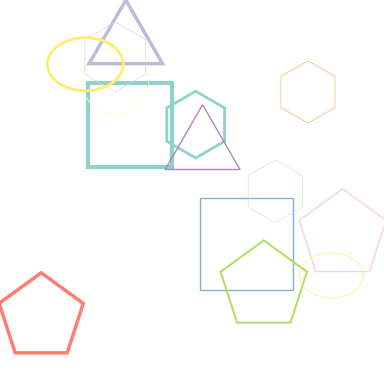[{"shape": "hexagon", "thickness": 2, "radius": 0.43, "center": [0.508, 0.676]}, {"shape": "square", "thickness": 3, "radius": 0.55, "center": [0.337, 0.675]}, {"shape": "circle", "thickness": 0.5, "radius": 0.43, "center": [0.299, 0.79]}, {"shape": "triangle", "thickness": 2.5, "radius": 0.55, "center": [0.327, 0.89]}, {"shape": "pentagon", "thickness": 2.5, "radius": 0.57, "center": [0.107, 0.177]}, {"shape": "square", "thickness": 1, "radius": 0.6, "center": [0.64, 0.366]}, {"shape": "hexagon", "thickness": 0.5, "radius": 0.41, "center": [0.8, 0.761]}, {"shape": "pentagon", "thickness": 1.5, "radius": 0.59, "center": [0.685, 0.258]}, {"shape": "pentagon", "thickness": 1, "radius": 0.59, "center": [0.89, 0.391]}, {"shape": "hexagon", "thickness": 0.5, "radius": 0.45, "center": [0.299, 0.852]}, {"shape": "triangle", "thickness": 1, "radius": 0.56, "center": [0.526, 0.616]}, {"shape": "hexagon", "thickness": 0.5, "radius": 0.41, "center": [0.715, 0.503]}, {"shape": "oval", "thickness": 2, "radius": 0.49, "center": [0.221, 0.833]}, {"shape": "oval", "thickness": 0.5, "radius": 0.42, "center": [0.861, 0.285]}]